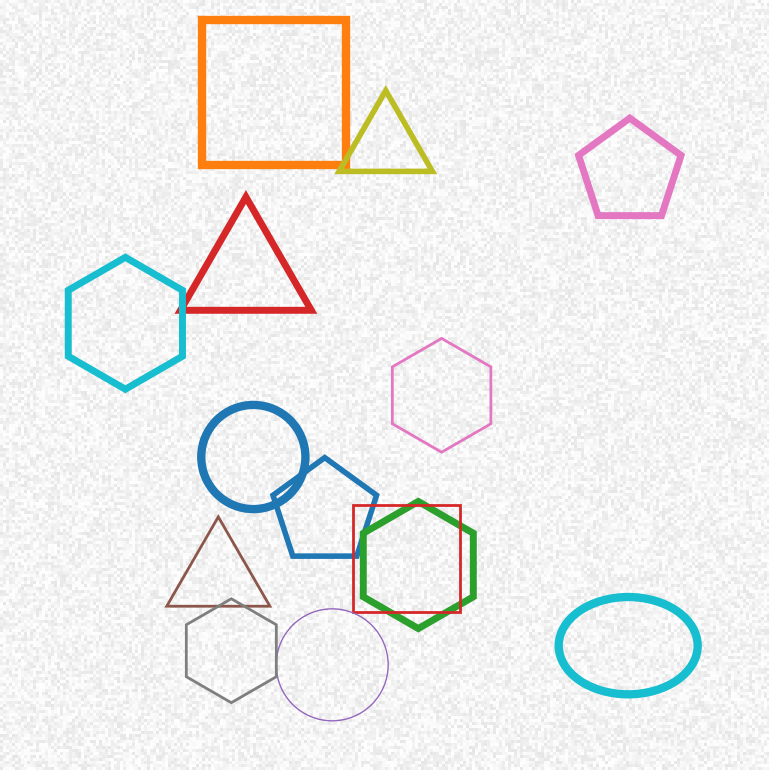[{"shape": "pentagon", "thickness": 2, "radius": 0.35, "center": [0.422, 0.335]}, {"shape": "circle", "thickness": 3, "radius": 0.34, "center": [0.329, 0.406]}, {"shape": "square", "thickness": 3, "radius": 0.47, "center": [0.356, 0.88]}, {"shape": "hexagon", "thickness": 2.5, "radius": 0.41, "center": [0.543, 0.266]}, {"shape": "triangle", "thickness": 2.5, "radius": 0.49, "center": [0.319, 0.646]}, {"shape": "square", "thickness": 1, "radius": 0.35, "center": [0.528, 0.274]}, {"shape": "circle", "thickness": 0.5, "radius": 0.36, "center": [0.431, 0.137]}, {"shape": "triangle", "thickness": 1, "radius": 0.39, "center": [0.283, 0.251]}, {"shape": "hexagon", "thickness": 1, "radius": 0.37, "center": [0.574, 0.487]}, {"shape": "pentagon", "thickness": 2.5, "radius": 0.35, "center": [0.818, 0.777]}, {"shape": "hexagon", "thickness": 1, "radius": 0.34, "center": [0.3, 0.155]}, {"shape": "triangle", "thickness": 2, "radius": 0.35, "center": [0.501, 0.812]}, {"shape": "hexagon", "thickness": 2.5, "radius": 0.43, "center": [0.163, 0.58]}, {"shape": "oval", "thickness": 3, "radius": 0.45, "center": [0.816, 0.161]}]